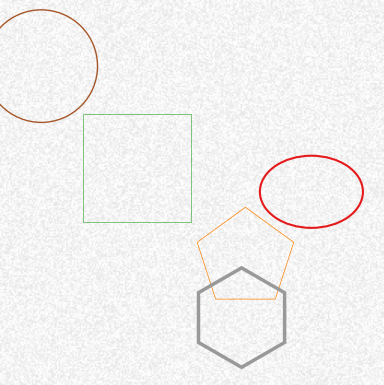[{"shape": "oval", "thickness": 1.5, "radius": 0.67, "center": [0.809, 0.502]}, {"shape": "square", "thickness": 0.5, "radius": 0.7, "center": [0.357, 0.563]}, {"shape": "pentagon", "thickness": 0.5, "radius": 0.66, "center": [0.638, 0.33]}, {"shape": "circle", "thickness": 1, "radius": 0.73, "center": [0.107, 0.828]}, {"shape": "hexagon", "thickness": 2.5, "radius": 0.65, "center": [0.627, 0.175]}]